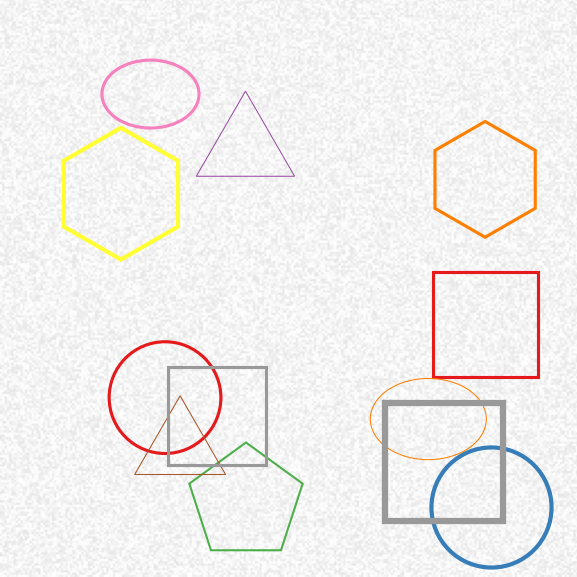[{"shape": "square", "thickness": 1.5, "radius": 0.46, "center": [0.84, 0.438]}, {"shape": "circle", "thickness": 1.5, "radius": 0.48, "center": [0.286, 0.311]}, {"shape": "circle", "thickness": 2, "radius": 0.52, "center": [0.851, 0.12]}, {"shape": "pentagon", "thickness": 1, "radius": 0.52, "center": [0.426, 0.13]}, {"shape": "triangle", "thickness": 0.5, "radius": 0.49, "center": [0.425, 0.743]}, {"shape": "hexagon", "thickness": 1.5, "radius": 0.5, "center": [0.84, 0.689]}, {"shape": "oval", "thickness": 0.5, "radius": 0.5, "center": [0.742, 0.274]}, {"shape": "hexagon", "thickness": 2, "radius": 0.57, "center": [0.209, 0.664]}, {"shape": "triangle", "thickness": 0.5, "radius": 0.45, "center": [0.312, 0.223]}, {"shape": "oval", "thickness": 1.5, "radius": 0.42, "center": [0.261, 0.836]}, {"shape": "square", "thickness": 1.5, "radius": 0.42, "center": [0.375, 0.278]}, {"shape": "square", "thickness": 3, "radius": 0.51, "center": [0.769, 0.198]}]